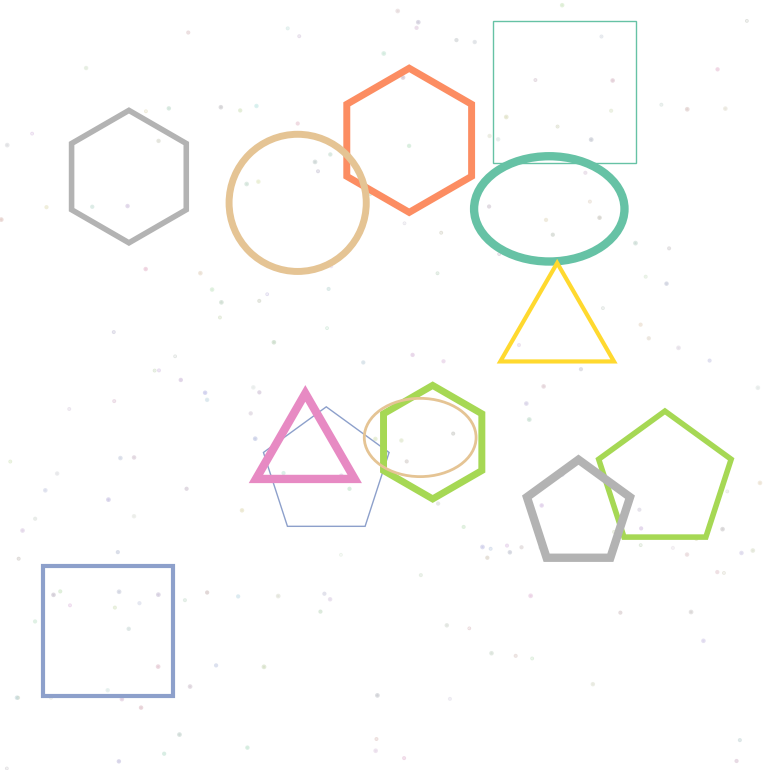[{"shape": "oval", "thickness": 3, "radius": 0.49, "center": [0.713, 0.729]}, {"shape": "square", "thickness": 0.5, "radius": 0.46, "center": [0.733, 0.881]}, {"shape": "hexagon", "thickness": 2.5, "radius": 0.47, "center": [0.531, 0.818]}, {"shape": "square", "thickness": 1.5, "radius": 0.42, "center": [0.14, 0.18]}, {"shape": "pentagon", "thickness": 0.5, "radius": 0.43, "center": [0.424, 0.386]}, {"shape": "triangle", "thickness": 3, "radius": 0.37, "center": [0.397, 0.415]}, {"shape": "hexagon", "thickness": 2.5, "radius": 0.37, "center": [0.562, 0.426]}, {"shape": "pentagon", "thickness": 2, "radius": 0.45, "center": [0.864, 0.376]}, {"shape": "triangle", "thickness": 1.5, "radius": 0.43, "center": [0.724, 0.573]}, {"shape": "circle", "thickness": 2.5, "radius": 0.45, "center": [0.387, 0.737]}, {"shape": "oval", "thickness": 1, "radius": 0.36, "center": [0.546, 0.432]}, {"shape": "hexagon", "thickness": 2, "radius": 0.43, "center": [0.167, 0.771]}, {"shape": "pentagon", "thickness": 3, "radius": 0.35, "center": [0.751, 0.333]}]